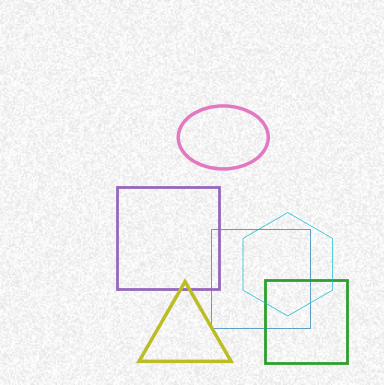[{"shape": "square", "thickness": 0.5, "radius": 0.64, "center": [0.676, 0.276]}, {"shape": "square", "thickness": 2, "radius": 0.54, "center": [0.795, 0.164]}, {"shape": "square", "thickness": 2, "radius": 0.66, "center": [0.437, 0.381]}, {"shape": "oval", "thickness": 2.5, "radius": 0.58, "center": [0.58, 0.643]}, {"shape": "triangle", "thickness": 2.5, "radius": 0.69, "center": [0.481, 0.13]}, {"shape": "hexagon", "thickness": 0.5, "radius": 0.67, "center": [0.747, 0.314]}]